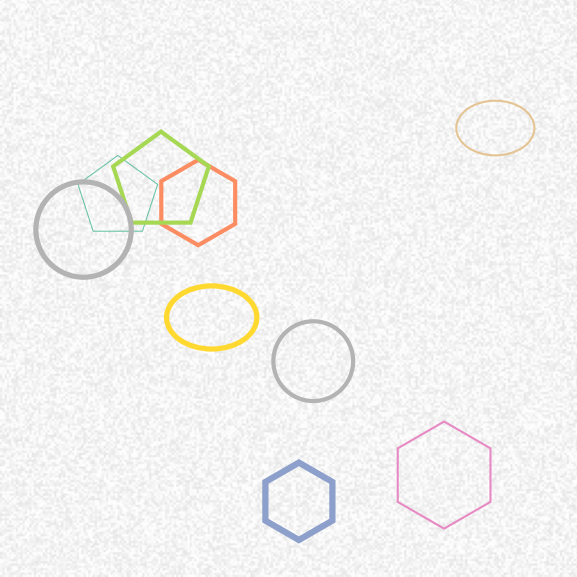[{"shape": "pentagon", "thickness": 0.5, "radius": 0.36, "center": [0.204, 0.657]}, {"shape": "hexagon", "thickness": 2, "radius": 0.37, "center": [0.343, 0.648]}, {"shape": "hexagon", "thickness": 3, "radius": 0.34, "center": [0.518, 0.131]}, {"shape": "hexagon", "thickness": 1, "radius": 0.46, "center": [0.769, 0.176]}, {"shape": "pentagon", "thickness": 2, "radius": 0.44, "center": [0.279, 0.684]}, {"shape": "oval", "thickness": 2.5, "radius": 0.39, "center": [0.367, 0.449]}, {"shape": "oval", "thickness": 1, "radius": 0.34, "center": [0.858, 0.777]}, {"shape": "circle", "thickness": 2, "radius": 0.35, "center": [0.542, 0.374]}, {"shape": "circle", "thickness": 2.5, "radius": 0.41, "center": [0.145, 0.602]}]